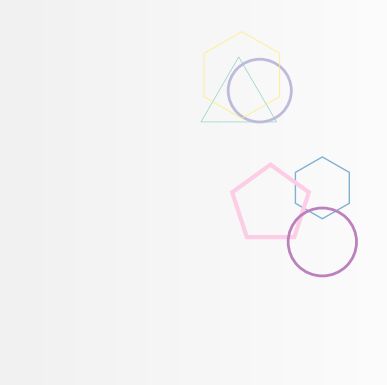[{"shape": "triangle", "thickness": 0.5, "radius": 0.56, "center": [0.616, 0.74]}, {"shape": "circle", "thickness": 2, "radius": 0.41, "center": [0.67, 0.765]}, {"shape": "hexagon", "thickness": 1, "radius": 0.4, "center": [0.832, 0.512]}, {"shape": "pentagon", "thickness": 3, "radius": 0.52, "center": [0.698, 0.468]}, {"shape": "circle", "thickness": 2, "radius": 0.44, "center": [0.832, 0.372]}, {"shape": "hexagon", "thickness": 0.5, "radius": 0.56, "center": [0.624, 0.805]}]